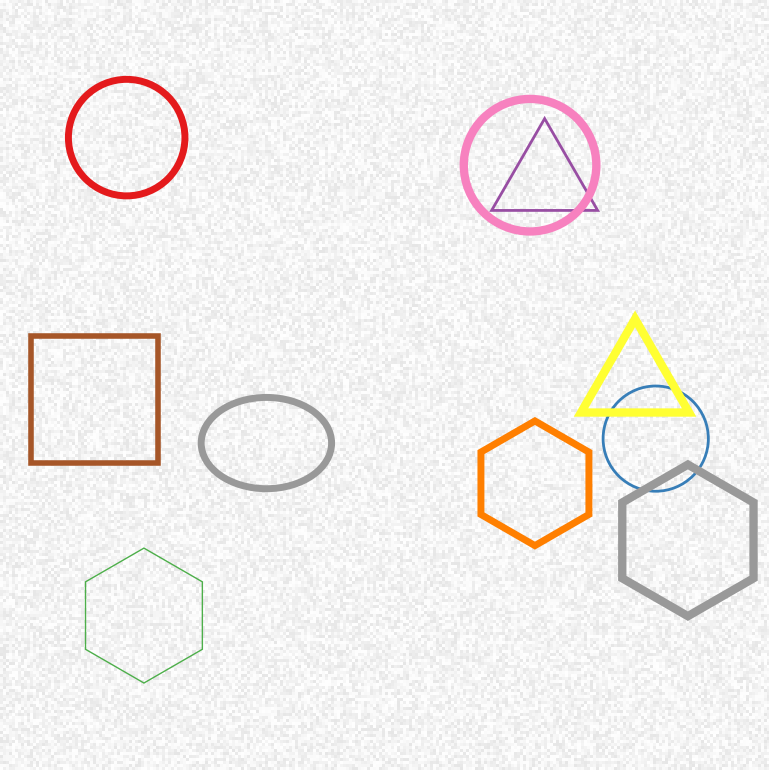[{"shape": "circle", "thickness": 2.5, "radius": 0.38, "center": [0.165, 0.821]}, {"shape": "circle", "thickness": 1, "radius": 0.34, "center": [0.852, 0.43]}, {"shape": "hexagon", "thickness": 0.5, "radius": 0.44, "center": [0.187, 0.201]}, {"shape": "triangle", "thickness": 1, "radius": 0.4, "center": [0.707, 0.766]}, {"shape": "hexagon", "thickness": 2.5, "radius": 0.4, "center": [0.695, 0.372]}, {"shape": "triangle", "thickness": 3, "radius": 0.41, "center": [0.825, 0.505]}, {"shape": "square", "thickness": 2, "radius": 0.41, "center": [0.123, 0.481]}, {"shape": "circle", "thickness": 3, "radius": 0.43, "center": [0.688, 0.785]}, {"shape": "hexagon", "thickness": 3, "radius": 0.49, "center": [0.893, 0.298]}, {"shape": "oval", "thickness": 2.5, "radius": 0.42, "center": [0.346, 0.425]}]